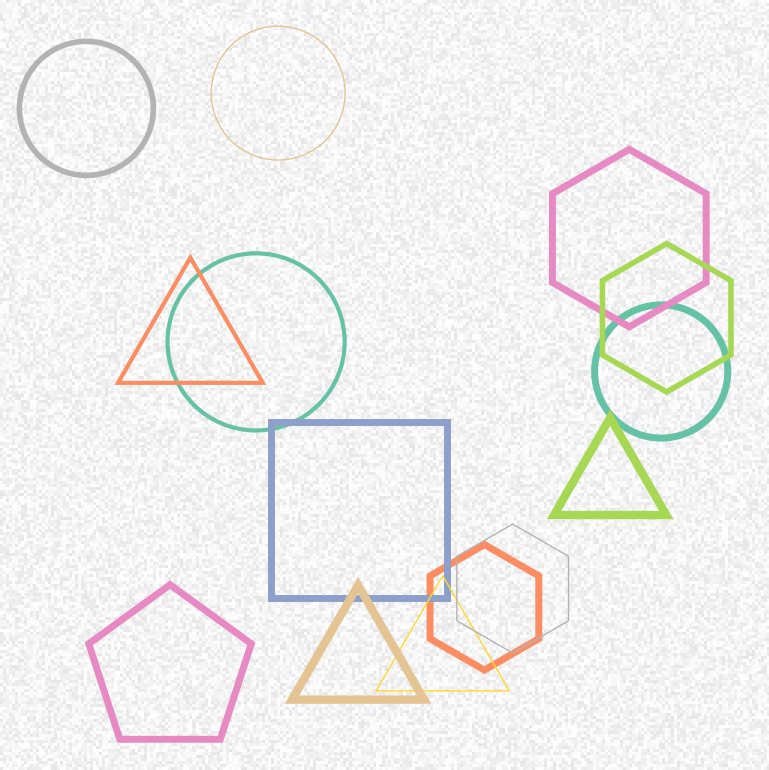[{"shape": "circle", "thickness": 2.5, "radius": 0.43, "center": [0.859, 0.518]}, {"shape": "circle", "thickness": 1.5, "radius": 0.58, "center": [0.333, 0.556]}, {"shape": "hexagon", "thickness": 2.5, "radius": 0.41, "center": [0.629, 0.211]}, {"shape": "triangle", "thickness": 1.5, "radius": 0.54, "center": [0.247, 0.557]}, {"shape": "square", "thickness": 2.5, "radius": 0.57, "center": [0.467, 0.338]}, {"shape": "hexagon", "thickness": 2.5, "radius": 0.58, "center": [0.817, 0.691]}, {"shape": "pentagon", "thickness": 2.5, "radius": 0.55, "center": [0.221, 0.13]}, {"shape": "hexagon", "thickness": 2, "radius": 0.48, "center": [0.866, 0.587]}, {"shape": "triangle", "thickness": 3, "radius": 0.42, "center": [0.792, 0.373]}, {"shape": "triangle", "thickness": 0.5, "radius": 0.5, "center": [0.575, 0.153]}, {"shape": "circle", "thickness": 0.5, "radius": 0.43, "center": [0.361, 0.879]}, {"shape": "triangle", "thickness": 3, "radius": 0.5, "center": [0.465, 0.141]}, {"shape": "circle", "thickness": 2, "radius": 0.44, "center": [0.112, 0.859]}, {"shape": "hexagon", "thickness": 0.5, "radius": 0.42, "center": [0.666, 0.236]}]